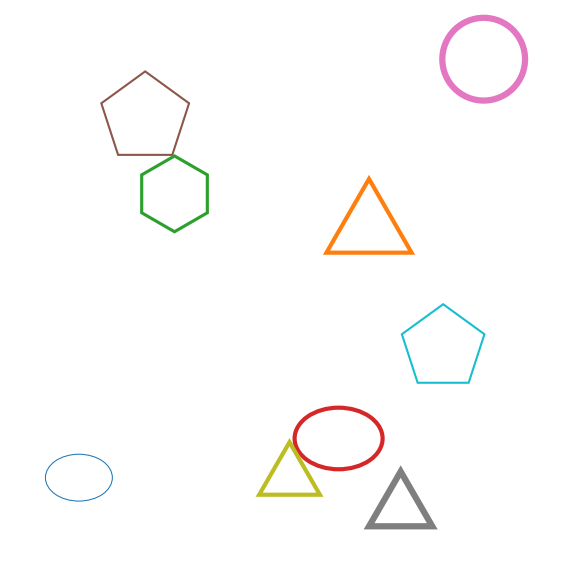[{"shape": "oval", "thickness": 0.5, "radius": 0.29, "center": [0.137, 0.172]}, {"shape": "triangle", "thickness": 2, "radius": 0.43, "center": [0.639, 0.604]}, {"shape": "hexagon", "thickness": 1.5, "radius": 0.33, "center": [0.302, 0.663]}, {"shape": "oval", "thickness": 2, "radius": 0.38, "center": [0.586, 0.24]}, {"shape": "pentagon", "thickness": 1, "radius": 0.4, "center": [0.251, 0.796]}, {"shape": "circle", "thickness": 3, "radius": 0.36, "center": [0.838, 0.897]}, {"shape": "triangle", "thickness": 3, "radius": 0.32, "center": [0.694, 0.119]}, {"shape": "triangle", "thickness": 2, "radius": 0.3, "center": [0.501, 0.173]}, {"shape": "pentagon", "thickness": 1, "radius": 0.38, "center": [0.767, 0.397]}]